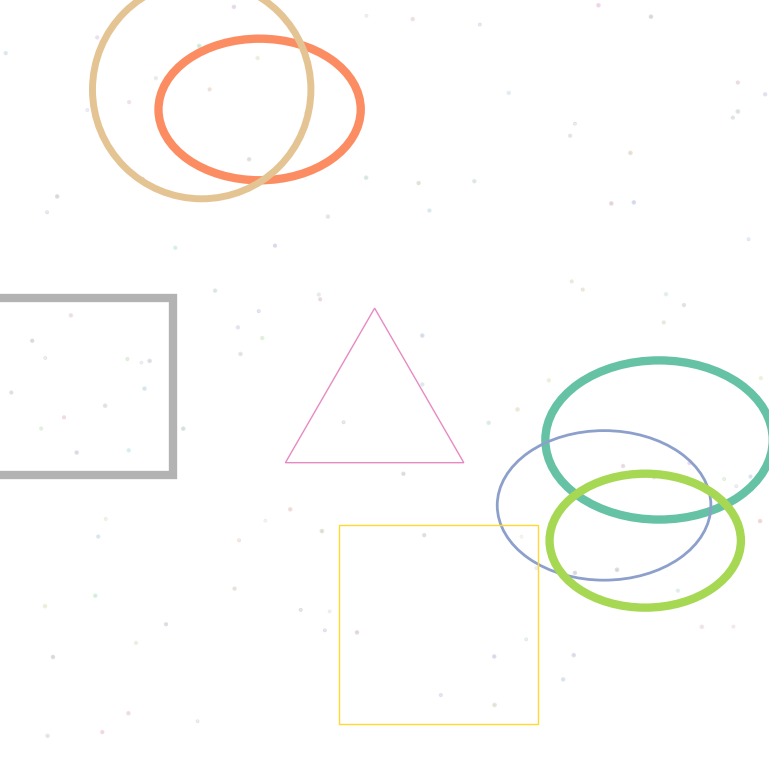[{"shape": "oval", "thickness": 3, "radius": 0.74, "center": [0.856, 0.429]}, {"shape": "oval", "thickness": 3, "radius": 0.66, "center": [0.337, 0.858]}, {"shape": "oval", "thickness": 1, "radius": 0.69, "center": [0.785, 0.344]}, {"shape": "triangle", "thickness": 0.5, "radius": 0.67, "center": [0.487, 0.466]}, {"shape": "oval", "thickness": 3, "radius": 0.62, "center": [0.838, 0.298]}, {"shape": "square", "thickness": 0.5, "radius": 0.64, "center": [0.569, 0.189]}, {"shape": "circle", "thickness": 2.5, "radius": 0.71, "center": [0.262, 0.884]}, {"shape": "square", "thickness": 3, "radius": 0.57, "center": [0.11, 0.498]}]